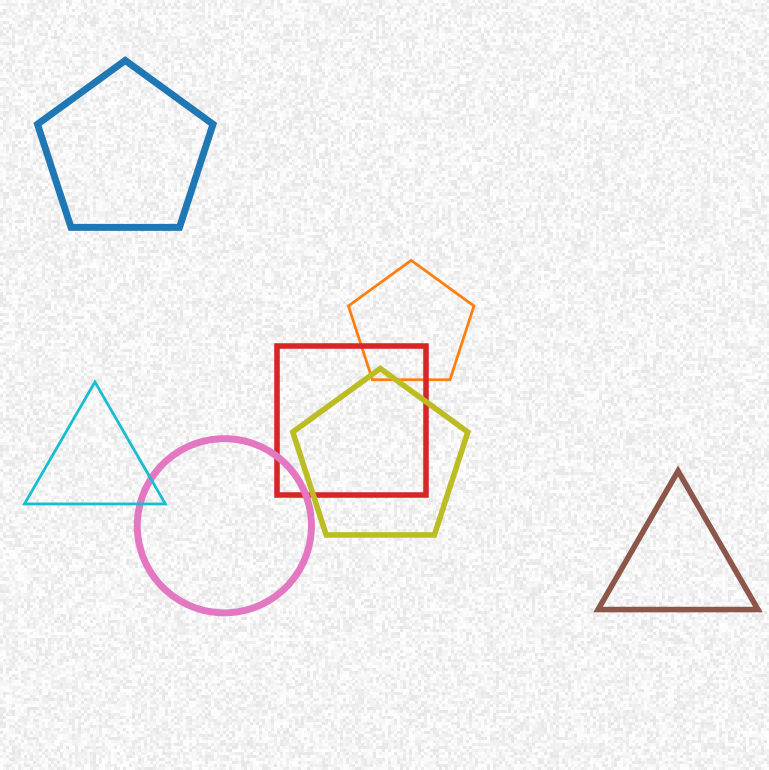[{"shape": "pentagon", "thickness": 2.5, "radius": 0.6, "center": [0.163, 0.802]}, {"shape": "pentagon", "thickness": 1, "radius": 0.43, "center": [0.534, 0.576]}, {"shape": "square", "thickness": 2, "radius": 0.48, "center": [0.456, 0.454]}, {"shape": "triangle", "thickness": 2, "radius": 0.6, "center": [0.881, 0.268]}, {"shape": "circle", "thickness": 2.5, "radius": 0.57, "center": [0.291, 0.317]}, {"shape": "pentagon", "thickness": 2, "radius": 0.6, "center": [0.494, 0.402]}, {"shape": "triangle", "thickness": 1, "radius": 0.53, "center": [0.123, 0.398]}]